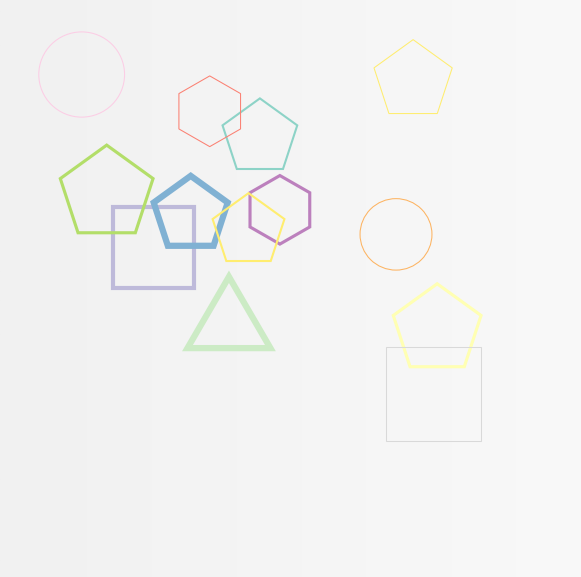[{"shape": "pentagon", "thickness": 1, "radius": 0.34, "center": [0.447, 0.761]}, {"shape": "pentagon", "thickness": 1.5, "radius": 0.4, "center": [0.752, 0.428]}, {"shape": "square", "thickness": 2, "radius": 0.35, "center": [0.263, 0.571]}, {"shape": "hexagon", "thickness": 0.5, "radius": 0.31, "center": [0.361, 0.806]}, {"shape": "pentagon", "thickness": 3, "radius": 0.33, "center": [0.328, 0.628]}, {"shape": "circle", "thickness": 0.5, "radius": 0.31, "center": [0.681, 0.593]}, {"shape": "pentagon", "thickness": 1.5, "radius": 0.42, "center": [0.184, 0.664]}, {"shape": "circle", "thickness": 0.5, "radius": 0.37, "center": [0.141, 0.87]}, {"shape": "square", "thickness": 0.5, "radius": 0.41, "center": [0.746, 0.316]}, {"shape": "hexagon", "thickness": 1.5, "radius": 0.3, "center": [0.482, 0.636]}, {"shape": "triangle", "thickness": 3, "radius": 0.41, "center": [0.394, 0.438]}, {"shape": "pentagon", "thickness": 1, "radius": 0.32, "center": [0.428, 0.6]}, {"shape": "pentagon", "thickness": 0.5, "radius": 0.35, "center": [0.711, 0.86]}]